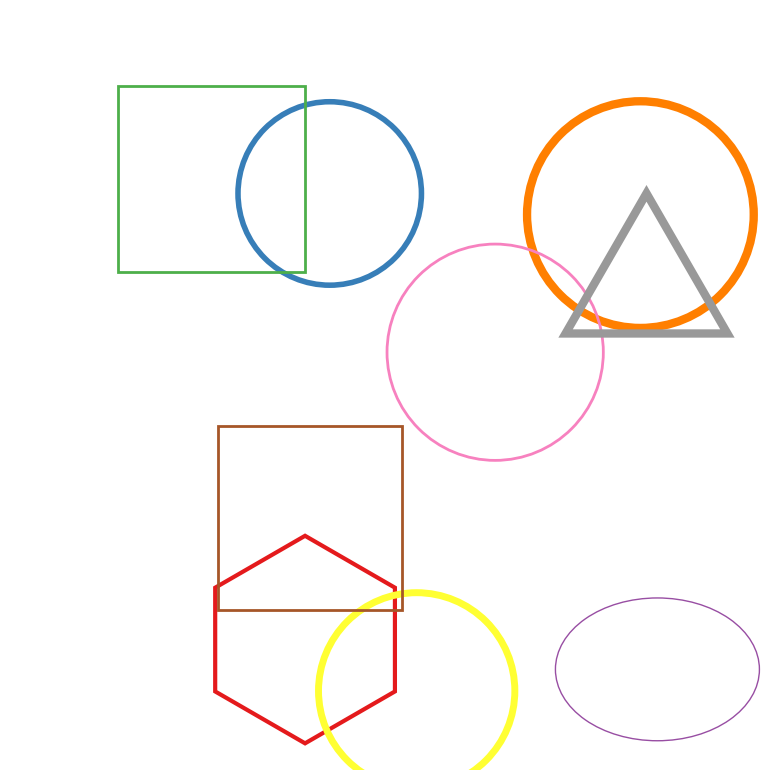[{"shape": "hexagon", "thickness": 1.5, "radius": 0.67, "center": [0.396, 0.169]}, {"shape": "circle", "thickness": 2, "radius": 0.6, "center": [0.428, 0.749]}, {"shape": "square", "thickness": 1, "radius": 0.61, "center": [0.275, 0.768]}, {"shape": "oval", "thickness": 0.5, "radius": 0.66, "center": [0.854, 0.131]}, {"shape": "circle", "thickness": 3, "radius": 0.74, "center": [0.832, 0.721]}, {"shape": "circle", "thickness": 2.5, "radius": 0.64, "center": [0.541, 0.103]}, {"shape": "square", "thickness": 1, "radius": 0.6, "center": [0.402, 0.327]}, {"shape": "circle", "thickness": 1, "radius": 0.7, "center": [0.643, 0.543]}, {"shape": "triangle", "thickness": 3, "radius": 0.61, "center": [0.84, 0.628]}]